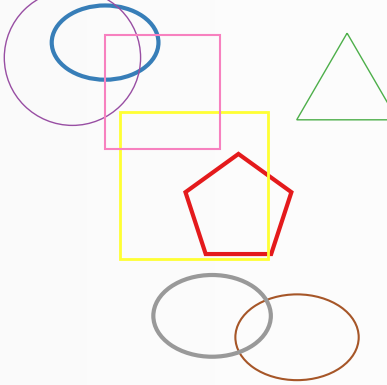[{"shape": "pentagon", "thickness": 3, "radius": 0.72, "center": [0.615, 0.456]}, {"shape": "oval", "thickness": 3, "radius": 0.69, "center": [0.271, 0.889]}, {"shape": "triangle", "thickness": 1, "radius": 0.75, "center": [0.896, 0.764]}, {"shape": "circle", "thickness": 1, "radius": 0.88, "center": [0.187, 0.85]}, {"shape": "square", "thickness": 2, "radius": 0.96, "center": [0.5, 0.519]}, {"shape": "oval", "thickness": 1.5, "radius": 0.8, "center": [0.767, 0.124]}, {"shape": "square", "thickness": 1.5, "radius": 0.74, "center": [0.42, 0.762]}, {"shape": "oval", "thickness": 3, "radius": 0.76, "center": [0.547, 0.18]}]